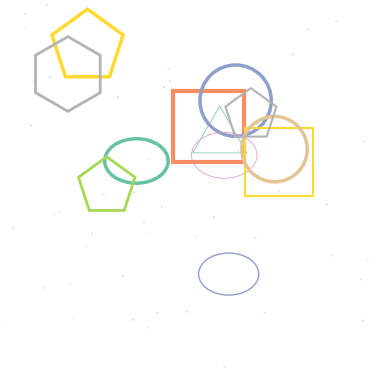[{"shape": "oval", "thickness": 2.5, "radius": 0.41, "center": [0.354, 0.582]}, {"shape": "triangle", "thickness": 0.5, "radius": 0.41, "center": [0.571, 0.644]}, {"shape": "square", "thickness": 3, "radius": 0.47, "center": [0.541, 0.671]}, {"shape": "circle", "thickness": 2.5, "radius": 0.46, "center": [0.612, 0.739]}, {"shape": "oval", "thickness": 1, "radius": 0.39, "center": [0.594, 0.288]}, {"shape": "oval", "thickness": 0.5, "radius": 0.43, "center": [0.583, 0.597]}, {"shape": "pentagon", "thickness": 2, "radius": 0.39, "center": [0.277, 0.516]}, {"shape": "square", "thickness": 1.5, "radius": 0.44, "center": [0.725, 0.579]}, {"shape": "pentagon", "thickness": 2.5, "radius": 0.49, "center": [0.227, 0.879]}, {"shape": "circle", "thickness": 2.5, "radius": 0.42, "center": [0.713, 0.613]}, {"shape": "pentagon", "thickness": 1.5, "radius": 0.35, "center": [0.652, 0.702]}, {"shape": "hexagon", "thickness": 2, "radius": 0.49, "center": [0.176, 0.808]}]